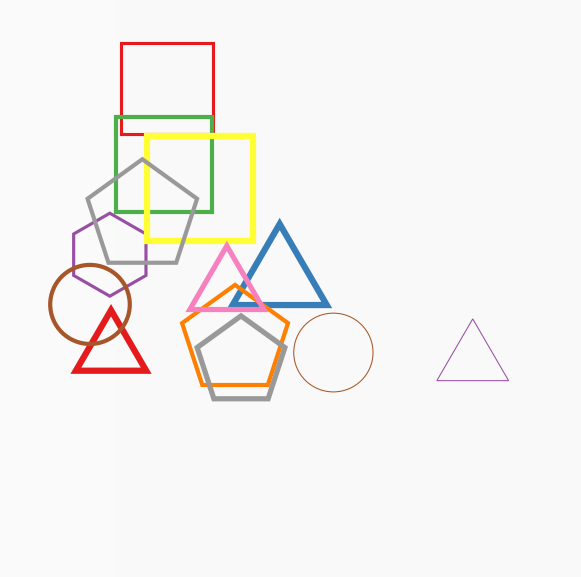[{"shape": "triangle", "thickness": 3, "radius": 0.35, "center": [0.191, 0.392]}, {"shape": "square", "thickness": 1.5, "radius": 0.39, "center": [0.287, 0.846]}, {"shape": "triangle", "thickness": 3, "radius": 0.47, "center": [0.481, 0.518]}, {"shape": "square", "thickness": 2, "radius": 0.41, "center": [0.282, 0.714]}, {"shape": "hexagon", "thickness": 1.5, "radius": 0.36, "center": [0.189, 0.558]}, {"shape": "triangle", "thickness": 0.5, "radius": 0.36, "center": [0.813, 0.376]}, {"shape": "pentagon", "thickness": 2, "radius": 0.48, "center": [0.404, 0.41]}, {"shape": "square", "thickness": 3, "radius": 0.46, "center": [0.344, 0.672]}, {"shape": "circle", "thickness": 0.5, "radius": 0.34, "center": [0.574, 0.389]}, {"shape": "circle", "thickness": 2, "radius": 0.34, "center": [0.155, 0.472]}, {"shape": "triangle", "thickness": 2.5, "radius": 0.37, "center": [0.39, 0.5]}, {"shape": "pentagon", "thickness": 2.5, "radius": 0.4, "center": [0.415, 0.373]}, {"shape": "pentagon", "thickness": 2, "radius": 0.5, "center": [0.245, 0.624]}]